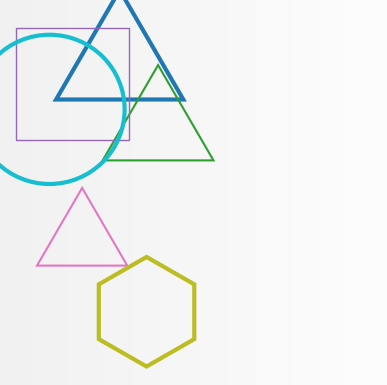[{"shape": "triangle", "thickness": 3, "radius": 0.95, "center": [0.309, 0.836]}, {"shape": "triangle", "thickness": 1.5, "radius": 0.83, "center": [0.408, 0.666]}, {"shape": "square", "thickness": 1, "radius": 0.72, "center": [0.187, 0.782]}, {"shape": "triangle", "thickness": 1.5, "radius": 0.67, "center": [0.212, 0.377]}, {"shape": "hexagon", "thickness": 3, "radius": 0.71, "center": [0.378, 0.19]}, {"shape": "circle", "thickness": 3, "radius": 0.97, "center": [0.128, 0.716]}]